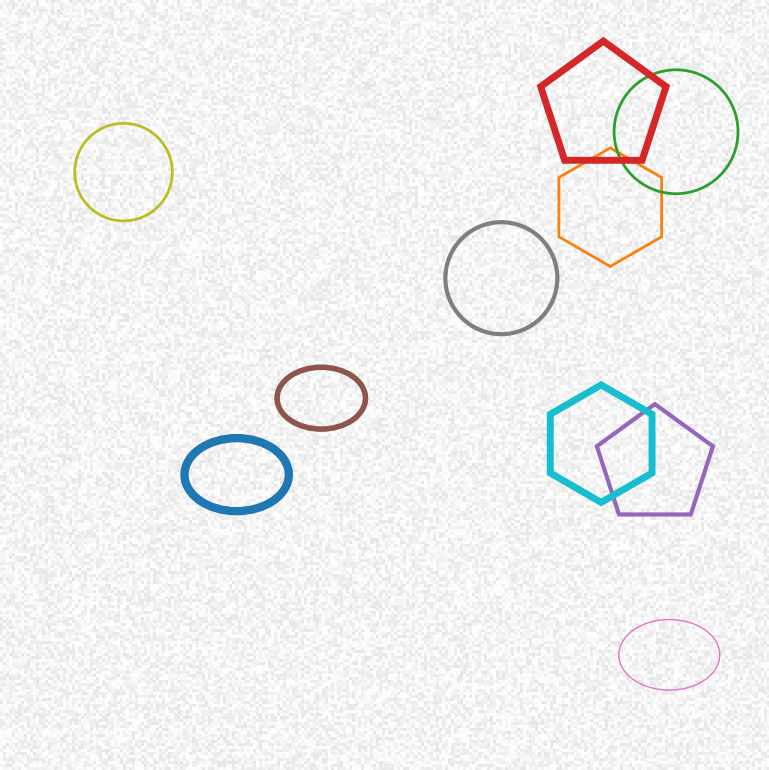[{"shape": "oval", "thickness": 3, "radius": 0.34, "center": [0.307, 0.384]}, {"shape": "hexagon", "thickness": 1, "radius": 0.38, "center": [0.793, 0.731]}, {"shape": "circle", "thickness": 1, "radius": 0.4, "center": [0.878, 0.829]}, {"shape": "pentagon", "thickness": 2.5, "radius": 0.43, "center": [0.784, 0.861]}, {"shape": "pentagon", "thickness": 1.5, "radius": 0.4, "center": [0.85, 0.396]}, {"shape": "oval", "thickness": 2, "radius": 0.29, "center": [0.417, 0.483]}, {"shape": "oval", "thickness": 0.5, "radius": 0.33, "center": [0.869, 0.15]}, {"shape": "circle", "thickness": 1.5, "radius": 0.36, "center": [0.651, 0.639]}, {"shape": "circle", "thickness": 1, "radius": 0.32, "center": [0.16, 0.776]}, {"shape": "hexagon", "thickness": 2.5, "radius": 0.38, "center": [0.781, 0.424]}]